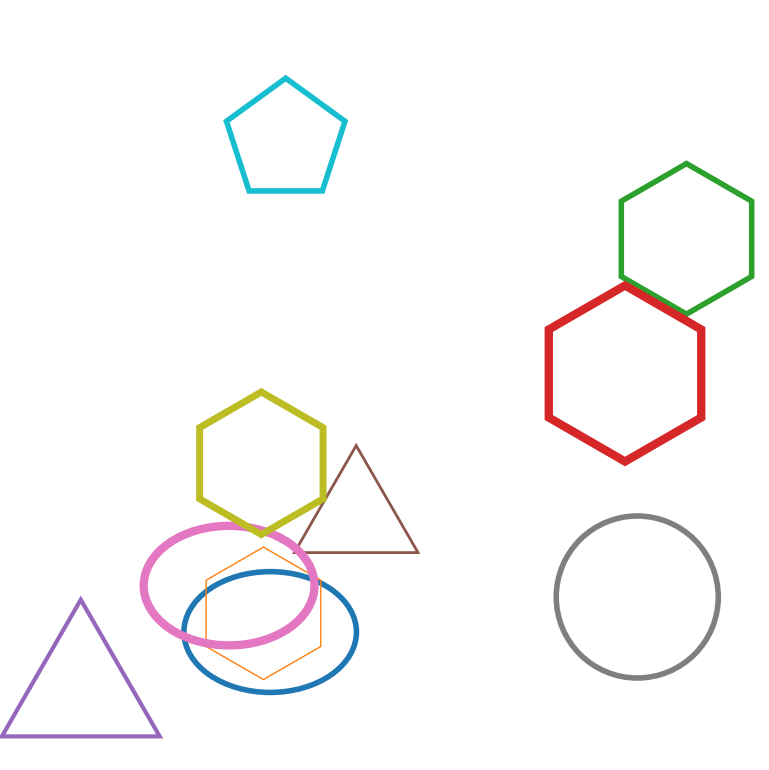[{"shape": "oval", "thickness": 2, "radius": 0.56, "center": [0.351, 0.179]}, {"shape": "hexagon", "thickness": 0.5, "radius": 0.43, "center": [0.342, 0.203]}, {"shape": "hexagon", "thickness": 2, "radius": 0.49, "center": [0.892, 0.69]}, {"shape": "hexagon", "thickness": 3, "radius": 0.57, "center": [0.812, 0.515]}, {"shape": "triangle", "thickness": 1.5, "radius": 0.59, "center": [0.105, 0.103]}, {"shape": "triangle", "thickness": 1, "radius": 0.46, "center": [0.463, 0.329]}, {"shape": "oval", "thickness": 3, "radius": 0.55, "center": [0.298, 0.239]}, {"shape": "circle", "thickness": 2, "radius": 0.53, "center": [0.828, 0.225]}, {"shape": "hexagon", "thickness": 2.5, "radius": 0.46, "center": [0.339, 0.398]}, {"shape": "pentagon", "thickness": 2, "radius": 0.4, "center": [0.371, 0.818]}]